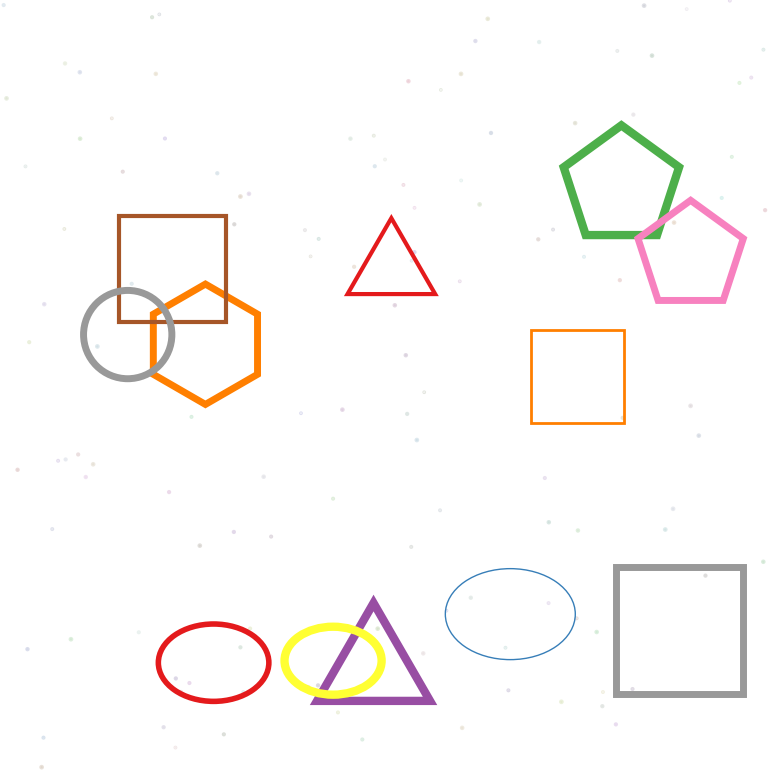[{"shape": "triangle", "thickness": 1.5, "radius": 0.33, "center": [0.508, 0.651]}, {"shape": "oval", "thickness": 2, "radius": 0.36, "center": [0.277, 0.139]}, {"shape": "oval", "thickness": 0.5, "radius": 0.42, "center": [0.663, 0.202]}, {"shape": "pentagon", "thickness": 3, "radius": 0.39, "center": [0.807, 0.758]}, {"shape": "triangle", "thickness": 3, "radius": 0.42, "center": [0.485, 0.132]}, {"shape": "hexagon", "thickness": 2.5, "radius": 0.39, "center": [0.267, 0.553]}, {"shape": "square", "thickness": 1, "radius": 0.3, "center": [0.75, 0.511]}, {"shape": "oval", "thickness": 3, "radius": 0.32, "center": [0.433, 0.142]}, {"shape": "square", "thickness": 1.5, "radius": 0.35, "center": [0.224, 0.65]}, {"shape": "pentagon", "thickness": 2.5, "radius": 0.36, "center": [0.897, 0.668]}, {"shape": "circle", "thickness": 2.5, "radius": 0.29, "center": [0.166, 0.565]}, {"shape": "square", "thickness": 2.5, "radius": 0.41, "center": [0.883, 0.181]}]